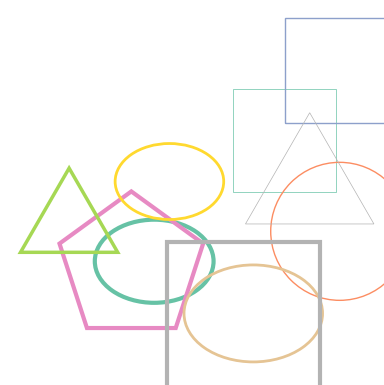[{"shape": "oval", "thickness": 3, "radius": 0.77, "center": [0.4, 0.321]}, {"shape": "square", "thickness": 0.5, "radius": 0.67, "center": [0.74, 0.636]}, {"shape": "circle", "thickness": 1, "radius": 0.9, "center": [0.882, 0.399]}, {"shape": "square", "thickness": 1, "radius": 0.68, "center": [0.875, 0.818]}, {"shape": "pentagon", "thickness": 3, "radius": 0.98, "center": [0.341, 0.307]}, {"shape": "triangle", "thickness": 2.5, "radius": 0.73, "center": [0.18, 0.418]}, {"shape": "oval", "thickness": 2, "radius": 0.71, "center": [0.44, 0.529]}, {"shape": "oval", "thickness": 2, "radius": 0.9, "center": [0.658, 0.186]}, {"shape": "square", "thickness": 3, "radius": 0.99, "center": [0.632, 0.173]}, {"shape": "triangle", "thickness": 0.5, "radius": 0.96, "center": [0.804, 0.515]}]